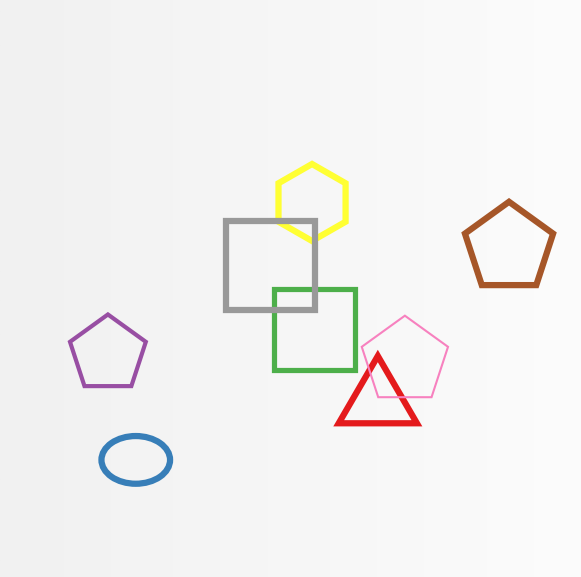[{"shape": "triangle", "thickness": 3, "radius": 0.39, "center": [0.65, 0.305]}, {"shape": "oval", "thickness": 3, "radius": 0.3, "center": [0.234, 0.203]}, {"shape": "square", "thickness": 2.5, "radius": 0.35, "center": [0.541, 0.429]}, {"shape": "pentagon", "thickness": 2, "radius": 0.34, "center": [0.186, 0.386]}, {"shape": "hexagon", "thickness": 3, "radius": 0.33, "center": [0.537, 0.649]}, {"shape": "pentagon", "thickness": 3, "radius": 0.4, "center": [0.876, 0.57]}, {"shape": "pentagon", "thickness": 1, "radius": 0.39, "center": [0.697, 0.374]}, {"shape": "square", "thickness": 3, "radius": 0.38, "center": [0.465, 0.539]}]